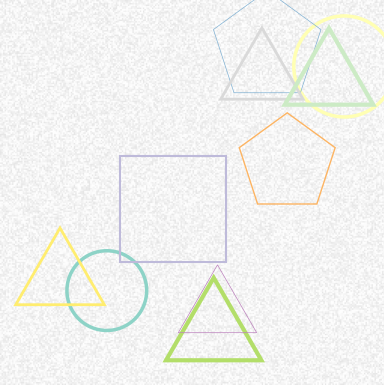[{"shape": "circle", "thickness": 2.5, "radius": 0.52, "center": [0.277, 0.245]}, {"shape": "circle", "thickness": 2.5, "radius": 0.66, "center": [0.894, 0.827]}, {"shape": "square", "thickness": 1.5, "radius": 0.69, "center": [0.45, 0.457]}, {"shape": "pentagon", "thickness": 0.5, "radius": 0.73, "center": [0.694, 0.878]}, {"shape": "pentagon", "thickness": 1, "radius": 0.65, "center": [0.746, 0.576]}, {"shape": "triangle", "thickness": 3, "radius": 0.71, "center": [0.555, 0.136]}, {"shape": "triangle", "thickness": 2, "radius": 0.62, "center": [0.68, 0.804]}, {"shape": "triangle", "thickness": 0.5, "radius": 0.59, "center": [0.565, 0.195]}, {"shape": "triangle", "thickness": 3, "radius": 0.66, "center": [0.855, 0.794]}, {"shape": "triangle", "thickness": 2, "radius": 0.66, "center": [0.156, 0.275]}]